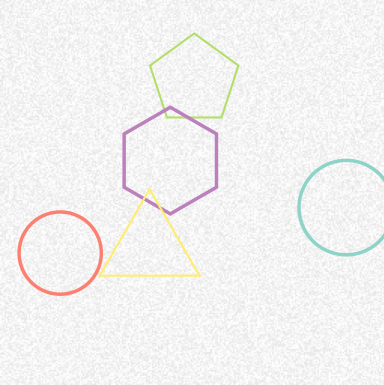[{"shape": "circle", "thickness": 2.5, "radius": 0.61, "center": [0.899, 0.461]}, {"shape": "circle", "thickness": 2.5, "radius": 0.53, "center": [0.156, 0.343]}, {"shape": "pentagon", "thickness": 1.5, "radius": 0.6, "center": [0.505, 0.792]}, {"shape": "hexagon", "thickness": 2.5, "radius": 0.69, "center": [0.442, 0.583]}, {"shape": "triangle", "thickness": 1.5, "radius": 0.75, "center": [0.388, 0.359]}]